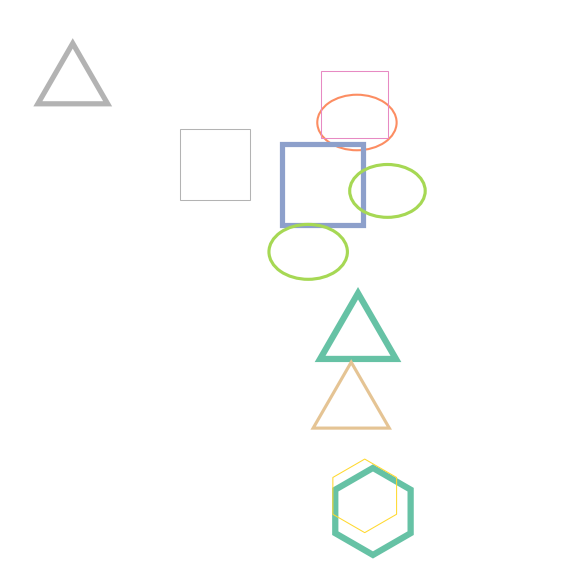[{"shape": "hexagon", "thickness": 3, "radius": 0.38, "center": [0.646, 0.114]}, {"shape": "triangle", "thickness": 3, "radius": 0.38, "center": [0.62, 0.415]}, {"shape": "oval", "thickness": 1, "radius": 0.34, "center": [0.618, 0.787]}, {"shape": "square", "thickness": 2.5, "radius": 0.35, "center": [0.558, 0.679]}, {"shape": "square", "thickness": 0.5, "radius": 0.29, "center": [0.614, 0.818]}, {"shape": "oval", "thickness": 1.5, "radius": 0.34, "center": [0.534, 0.563]}, {"shape": "oval", "thickness": 1.5, "radius": 0.33, "center": [0.671, 0.669]}, {"shape": "hexagon", "thickness": 0.5, "radius": 0.32, "center": [0.632, 0.14]}, {"shape": "triangle", "thickness": 1.5, "radius": 0.38, "center": [0.608, 0.296]}, {"shape": "square", "thickness": 0.5, "radius": 0.31, "center": [0.373, 0.714]}, {"shape": "triangle", "thickness": 2.5, "radius": 0.35, "center": [0.126, 0.854]}]